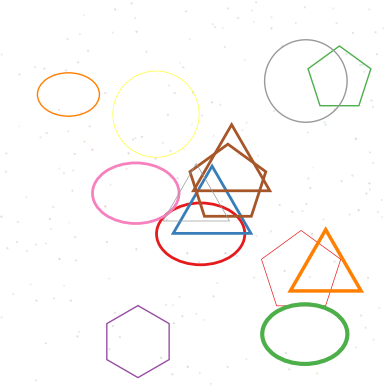[{"shape": "oval", "thickness": 2, "radius": 0.57, "center": [0.521, 0.393]}, {"shape": "pentagon", "thickness": 0.5, "radius": 0.54, "center": [0.782, 0.293]}, {"shape": "triangle", "thickness": 2, "radius": 0.58, "center": [0.551, 0.452]}, {"shape": "oval", "thickness": 3, "radius": 0.55, "center": [0.792, 0.132]}, {"shape": "pentagon", "thickness": 1, "radius": 0.43, "center": [0.882, 0.795]}, {"shape": "hexagon", "thickness": 1, "radius": 0.47, "center": [0.358, 0.113]}, {"shape": "oval", "thickness": 1, "radius": 0.4, "center": [0.178, 0.755]}, {"shape": "triangle", "thickness": 2.5, "radius": 0.53, "center": [0.846, 0.297]}, {"shape": "circle", "thickness": 0.5, "radius": 0.56, "center": [0.405, 0.704]}, {"shape": "triangle", "thickness": 2, "radius": 0.57, "center": [0.602, 0.562]}, {"shape": "pentagon", "thickness": 2, "radius": 0.52, "center": [0.592, 0.522]}, {"shape": "oval", "thickness": 2, "radius": 0.56, "center": [0.353, 0.498]}, {"shape": "circle", "thickness": 1, "radius": 0.54, "center": [0.794, 0.79]}, {"shape": "triangle", "thickness": 0.5, "radius": 0.5, "center": [0.51, 0.476]}]